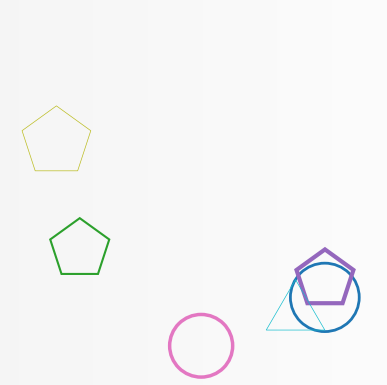[{"shape": "circle", "thickness": 2, "radius": 0.44, "center": [0.838, 0.228]}, {"shape": "pentagon", "thickness": 1.5, "radius": 0.4, "center": [0.206, 0.353]}, {"shape": "pentagon", "thickness": 3, "radius": 0.39, "center": [0.839, 0.275]}, {"shape": "circle", "thickness": 2.5, "radius": 0.41, "center": [0.519, 0.102]}, {"shape": "pentagon", "thickness": 0.5, "radius": 0.47, "center": [0.146, 0.632]}, {"shape": "triangle", "thickness": 0.5, "radius": 0.44, "center": [0.763, 0.186]}]